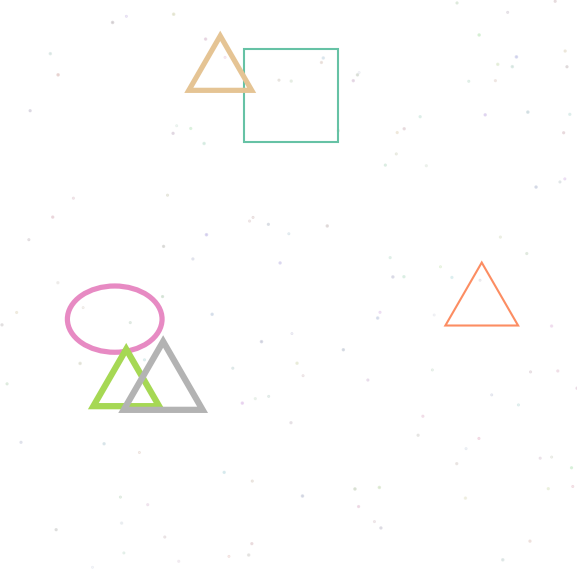[{"shape": "square", "thickness": 1, "radius": 0.41, "center": [0.504, 0.834]}, {"shape": "triangle", "thickness": 1, "radius": 0.36, "center": [0.834, 0.472]}, {"shape": "oval", "thickness": 2.5, "radius": 0.41, "center": [0.199, 0.447]}, {"shape": "triangle", "thickness": 3, "radius": 0.33, "center": [0.219, 0.329]}, {"shape": "triangle", "thickness": 2.5, "radius": 0.31, "center": [0.381, 0.874]}, {"shape": "triangle", "thickness": 3, "radius": 0.39, "center": [0.283, 0.329]}]